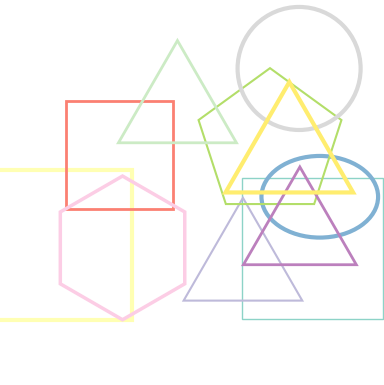[{"shape": "square", "thickness": 1, "radius": 0.91, "center": [0.812, 0.355]}, {"shape": "square", "thickness": 3, "radius": 0.98, "center": [0.149, 0.364]}, {"shape": "triangle", "thickness": 1.5, "radius": 0.89, "center": [0.631, 0.308]}, {"shape": "square", "thickness": 2, "radius": 0.7, "center": [0.311, 0.597]}, {"shape": "oval", "thickness": 3, "radius": 0.76, "center": [0.831, 0.489]}, {"shape": "pentagon", "thickness": 1.5, "radius": 0.98, "center": [0.701, 0.628]}, {"shape": "hexagon", "thickness": 2.5, "radius": 0.93, "center": [0.318, 0.356]}, {"shape": "circle", "thickness": 3, "radius": 0.8, "center": [0.777, 0.822]}, {"shape": "triangle", "thickness": 2, "radius": 0.85, "center": [0.779, 0.397]}, {"shape": "triangle", "thickness": 2, "radius": 0.88, "center": [0.461, 0.718]}, {"shape": "triangle", "thickness": 3, "radius": 0.96, "center": [0.751, 0.596]}]